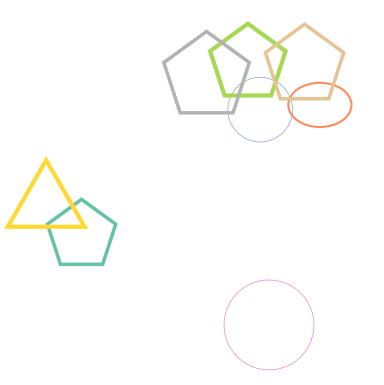[{"shape": "pentagon", "thickness": 2.5, "radius": 0.47, "center": [0.212, 0.389]}, {"shape": "oval", "thickness": 1.5, "radius": 0.41, "center": [0.831, 0.727]}, {"shape": "circle", "thickness": 0.5, "radius": 0.42, "center": [0.676, 0.715]}, {"shape": "circle", "thickness": 0.5, "radius": 0.58, "center": [0.699, 0.156]}, {"shape": "pentagon", "thickness": 3, "radius": 0.52, "center": [0.644, 0.835]}, {"shape": "triangle", "thickness": 3, "radius": 0.58, "center": [0.12, 0.469]}, {"shape": "pentagon", "thickness": 2.5, "radius": 0.53, "center": [0.791, 0.83]}, {"shape": "pentagon", "thickness": 2.5, "radius": 0.58, "center": [0.537, 0.801]}]